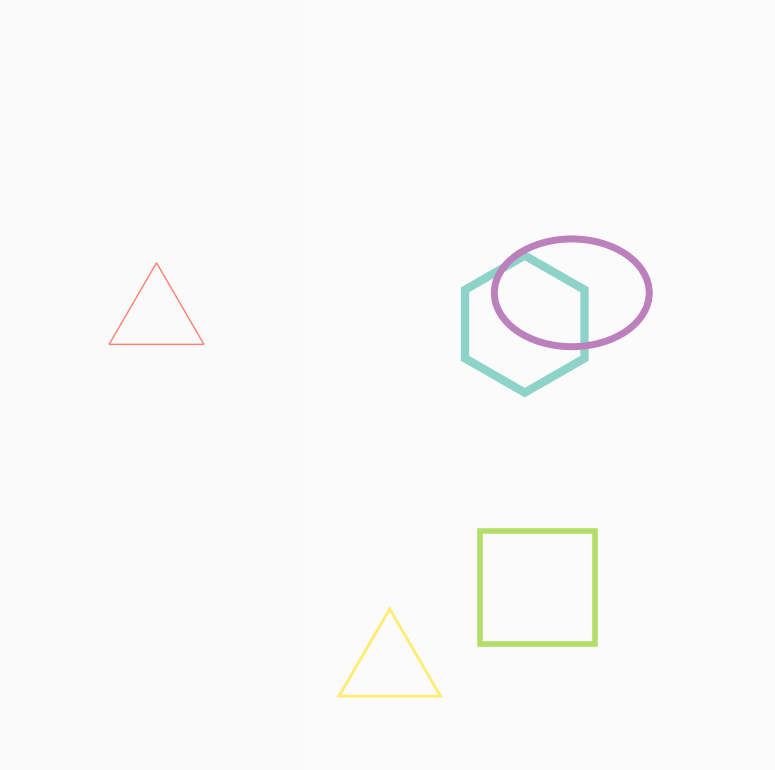[{"shape": "hexagon", "thickness": 3, "radius": 0.45, "center": [0.677, 0.579]}, {"shape": "triangle", "thickness": 0.5, "radius": 0.35, "center": [0.202, 0.588]}, {"shape": "square", "thickness": 2, "radius": 0.37, "center": [0.693, 0.237]}, {"shape": "oval", "thickness": 2.5, "radius": 0.5, "center": [0.738, 0.62]}, {"shape": "triangle", "thickness": 1, "radius": 0.38, "center": [0.503, 0.134]}]